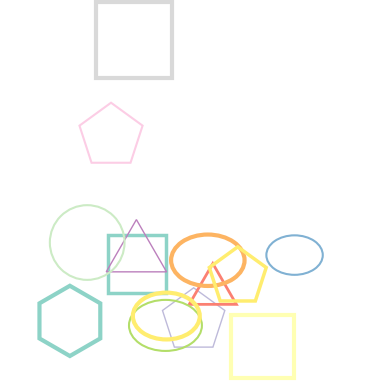[{"shape": "hexagon", "thickness": 3, "radius": 0.46, "center": [0.181, 0.167]}, {"shape": "square", "thickness": 2.5, "radius": 0.38, "center": [0.357, 0.314]}, {"shape": "square", "thickness": 3, "radius": 0.41, "center": [0.682, 0.1]}, {"shape": "pentagon", "thickness": 1, "radius": 0.43, "center": [0.503, 0.167]}, {"shape": "triangle", "thickness": 2, "radius": 0.35, "center": [0.553, 0.245]}, {"shape": "oval", "thickness": 1.5, "radius": 0.37, "center": [0.765, 0.337]}, {"shape": "oval", "thickness": 3, "radius": 0.48, "center": [0.54, 0.324]}, {"shape": "oval", "thickness": 1.5, "radius": 0.47, "center": [0.43, 0.155]}, {"shape": "pentagon", "thickness": 1.5, "radius": 0.43, "center": [0.288, 0.647]}, {"shape": "square", "thickness": 3, "radius": 0.49, "center": [0.349, 0.896]}, {"shape": "triangle", "thickness": 1, "radius": 0.45, "center": [0.354, 0.339]}, {"shape": "circle", "thickness": 1.5, "radius": 0.49, "center": [0.226, 0.37]}, {"shape": "pentagon", "thickness": 2.5, "radius": 0.39, "center": [0.618, 0.281]}, {"shape": "oval", "thickness": 3, "radius": 0.43, "center": [0.432, 0.179]}]